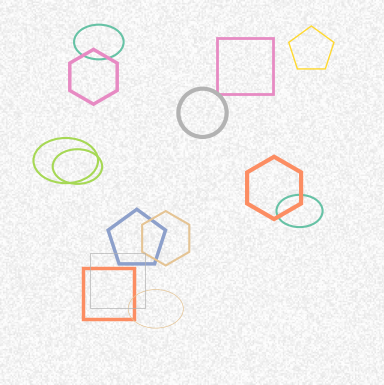[{"shape": "oval", "thickness": 1.5, "radius": 0.32, "center": [0.257, 0.891]}, {"shape": "oval", "thickness": 1.5, "radius": 0.3, "center": [0.778, 0.452]}, {"shape": "hexagon", "thickness": 3, "radius": 0.4, "center": [0.712, 0.512]}, {"shape": "square", "thickness": 2.5, "radius": 0.33, "center": [0.281, 0.237]}, {"shape": "pentagon", "thickness": 2.5, "radius": 0.39, "center": [0.355, 0.378]}, {"shape": "hexagon", "thickness": 2.5, "radius": 0.36, "center": [0.243, 0.801]}, {"shape": "square", "thickness": 2, "radius": 0.37, "center": [0.637, 0.828]}, {"shape": "oval", "thickness": 1.5, "radius": 0.32, "center": [0.201, 0.567]}, {"shape": "oval", "thickness": 1.5, "radius": 0.42, "center": [0.171, 0.583]}, {"shape": "pentagon", "thickness": 1, "radius": 0.31, "center": [0.809, 0.871]}, {"shape": "oval", "thickness": 0.5, "radius": 0.36, "center": [0.405, 0.198]}, {"shape": "hexagon", "thickness": 1.5, "radius": 0.35, "center": [0.43, 0.381]}, {"shape": "circle", "thickness": 3, "radius": 0.31, "center": [0.526, 0.707]}, {"shape": "square", "thickness": 0.5, "radius": 0.35, "center": [0.305, 0.271]}]